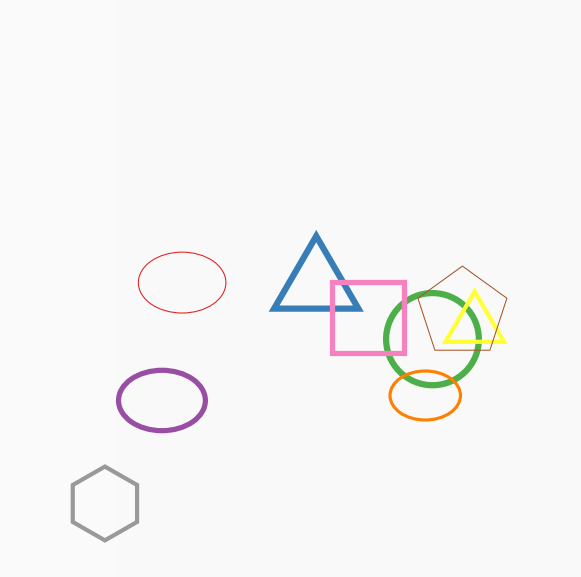[{"shape": "oval", "thickness": 0.5, "radius": 0.38, "center": [0.313, 0.51]}, {"shape": "triangle", "thickness": 3, "radius": 0.42, "center": [0.544, 0.507]}, {"shape": "circle", "thickness": 3, "radius": 0.4, "center": [0.744, 0.412]}, {"shape": "oval", "thickness": 2.5, "radius": 0.37, "center": [0.279, 0.306]}, {"shape": "oval", "thickness": 1.5, "radius": 0.3, "center": [0.732, 0.314]}, {"shape": "triangle", "thickness": 2, "radius": 0.29, "center": [0.817, 0.436]}, {"shape": "pentagon", "thickness": 0.5, "radius": 0.4, "center": [0.796, 0.458]}, {"shape": "square", "thickness": 2.5, "radius": 0.31, "center": [0.633, 0.45]}, {"shape": "hexagon", "thickness": 2, "radius": 0.32, "center": [0.181, 0.127]}]